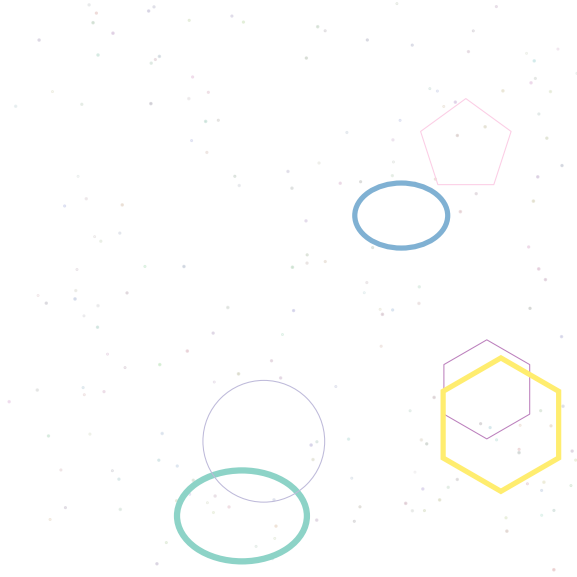[{"shape": "oval", "thickness": 3, "radius": 0.56, "center": [0.419, 0.106]}, {"shape": "circle", "thickness": 0.5, "radius": 0.53, "center": [0.457, 0.235]}, {"shape": "oval", "thickness": 2.5, "radius": 0.4, "center": [0.695, 0.626]}, {"shape": "pentagon", "thickness": 0.5, "radius": 0.41, "center": [0.807, 0.746]}, {"shape": "hexagon", "thickness": 0.5, "radius": 0.43, "center": [0.843, 0.325]}, {"shape": "hexagon", "thickness": 2.5, "radius": 0.58, "center": [0.867, 0.264]}]